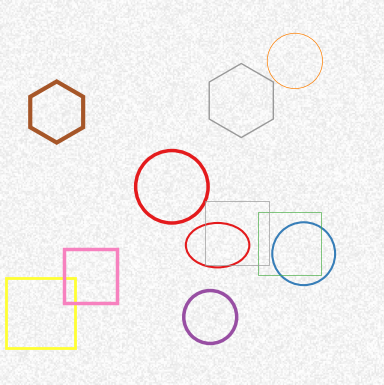[{"shape": "oval", "thickness": 1.5, "radius": 0.41, "center": [0.565, 0.363]}, {"shape": "circle", "thickness": 2.5, "radius": 0.47, "center": [0.446, 0.515]}, {"shape": "circle", "thickness": 1.5, "radius": 0.41, "center": [0.789, 0.341]}, {"shape": "square", "thickness": 0.5, "radius": 0.41, "center": [0.751, 0.368]}, {"shape": "circle", "thickness": 2.5, "radius": 0.34, "center": [0.546, 0.177]}, {"shape": "circle", "thickness": 0.5, "radius": 0.36, "center": [0.766, 0.842]}, {"shape": "square", "thickness": 2, "radius": 0.45, "center": [0.105, 0.187]}, {"shape": "hexagon", "thickness": 3, "radius": 0.4, "center": [0.147, 0.709]}, {"shape": "square", "thickness": 2.5, "radius": 0.35, "center": [0.235, 0.283]}, {"shape": "hexagon", "thickness": 1, "radius": 0.48, "center": [0.627, 0.739]}, {"shape": "square", "thickness": 0.5, "radius": 0.41, "center": [0.616, 0.395]}]